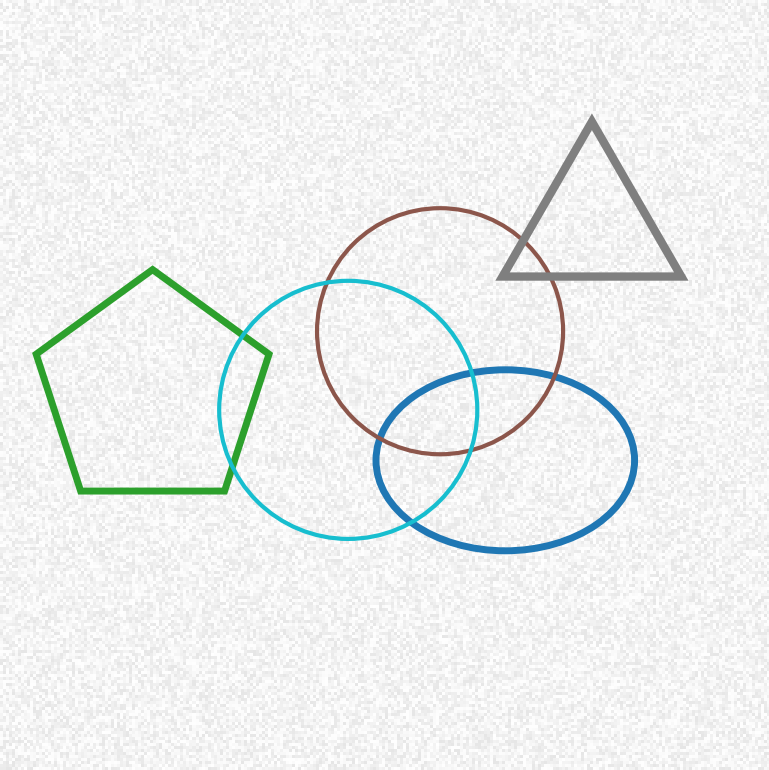[{"shape": "oval", "thickness": 2.5, "radius": 0.84, "center": [0.656, 0.402]}, {"shape": "pentagon", "thickness": 2.5, "radius": 0.79, "center": [0.198, 0.491]}, {"shape": "circle", "thickness": 1.5, "radius": 0.8, "center": [0.572, 0.57]}, {"shape": "triangle", "thickness": 3, "radius": 0.67, "center": [0.769, 0.708]}, {"shape": "circle", "thickness": 1.5, "radius": 0.84, "center": [0.452, 0.468]}]